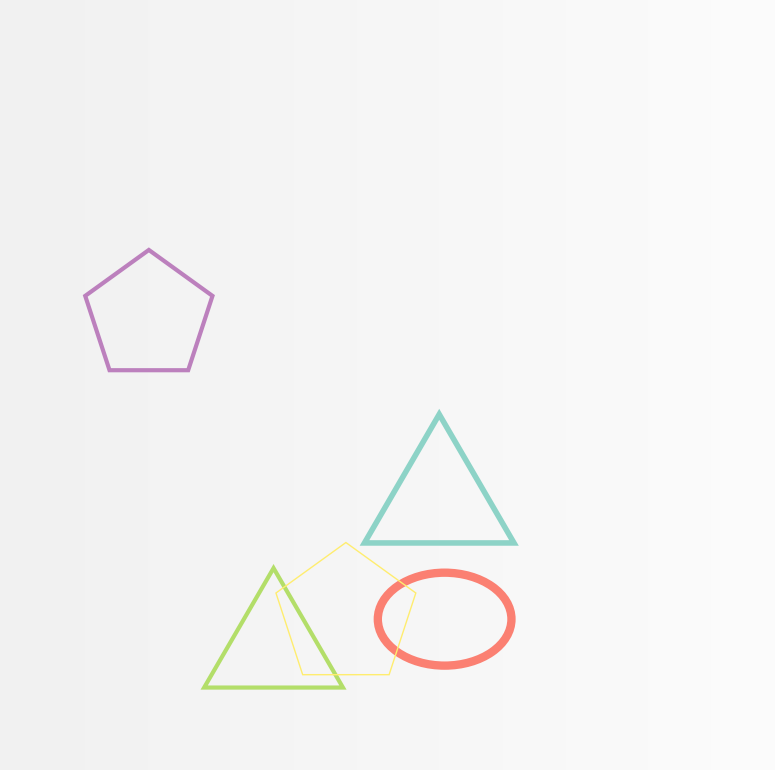[{"shape": "triangle", "thickness": 2, "radius": 0.56, "center": [0.567, 0.351]}, {"shape": "oval", "thickness": 3, "radius": 0.43, "center": [0.574, 0.196]}, {"shape": "triangle", "thickness": 1.5, "radius": 0.52, "center": [0.353, 0.159]}, {"shape": "pentagon", "thickness": 1.5, "radius": 0.43, "center": [0.192, 0.589]}, {"shape": "pentagon", "thickness": 0.5, "radius": 0.47, "center": [0.446, 0.201]}]